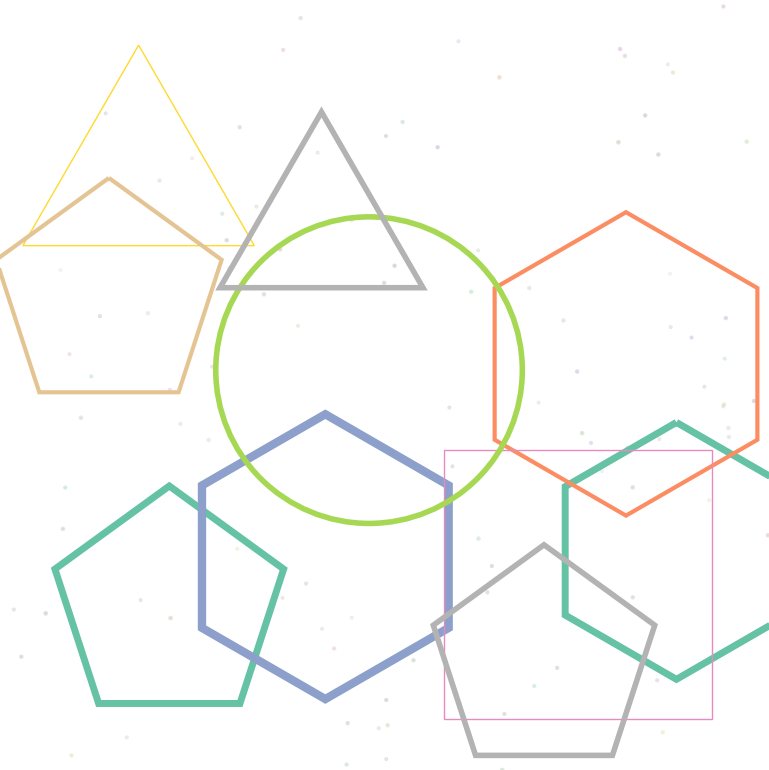[{"shape": "hexagon", "thickness": 2.5, "radius": 0.83, "center": [0.879, 0.285]}, {"shape": "pentagon", "thickness": 2.5, "radius": 0.78, "center": [0.22, 0.213]}, {"shape": "hexagon", "thickness": 1.5, "radius": 0.99, "center": [0.813, 0.527]}, {"shape": "hexagon", "thickness": 3, "radius": 0.92, "center": [0.422, 0.277]}, {"shape": "square", "thickness": 0.5, "radius": 0.87, "center": [0.75, 0.241]}, {"shape": "circle", "thickness": 2, "radius": 1.0, "center": [0.479, 0.519]}, {"shape": "triangle", "thickness": 0.5, "radius": 0.87, "center": [0.18, 0.768]}, {"shape": "pentagon", "thickness": 1.5, "radius": 0.77, "center": [0.141, 0.615]}, {"shape": "triangle", "thickness": 2, "radius": 0.76, "center": [0.417, 0.702]}, {"shape": "pentagon", "thickness": 2, "radius": 0.76, "center": [0.707, 0.141]}]